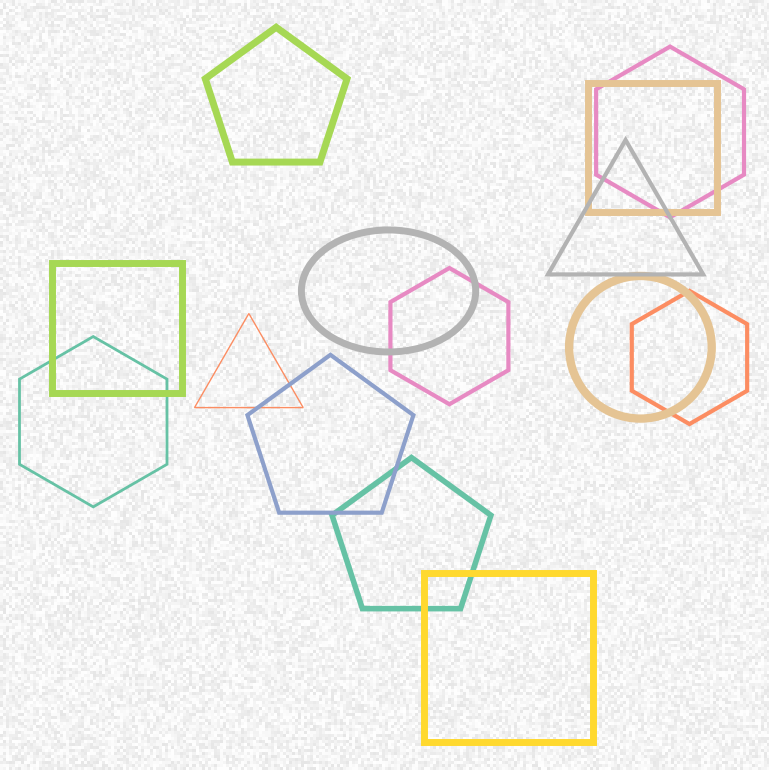[{"shape": "hexagon", "thickness": 1, "radius": 0.55, "center": [0.121, 0.452]}, {"shape": "pentagon", "thickness": 2, "radius": 0.54, "center": [0.534, 0.297]}, {"shape": "triangle", "thickness": 0.5, "radius": 0.41, "center": [0.323, 0.511]}, {"shape": "hexagon", "thickness": 1.5, "radius": 0.43, "center": [0.895, 0.536]}, {"shape": "pentagon", "thickness": 1.5, "radius": 0.57, "center": [0.429, 0.426]}, {"shape": "hexagon", "thickness": 1.5, "radius": 0.44, "center": [0.584, 0.563]}, {"shape": "hexagon", "thickness": 1.5, "radius": 0.55, "center": [0.87, 0.829]}, {"shape": "pentagon", "thickness": 2.5, "radius": 0.48, "center": [0.359, 0.868]}, {"shape": "square", "thickness": 2.5, "radius": 0.42, "center": [0.152, 0.574]}, {"shape": "square", "thickness": 2.5, "radius": 0.55, "center": [0.66, 0.146]}, {"shape": "square", "thickness": 2.5, "radius": 0.42, "center": [0.848, 0.809]}, {"shape": "circle", "thickness": 3, "radius": 0.46, "center": [0.832, 0.549]}, {"shape": "oval", "thickness": 2.5, "radius": 0.57, "center": [0.505, 0.622]}, {"shape": "triangle", "thickness": 1.5, "radius": 0.58, "center": [0.812, 0.702]}]